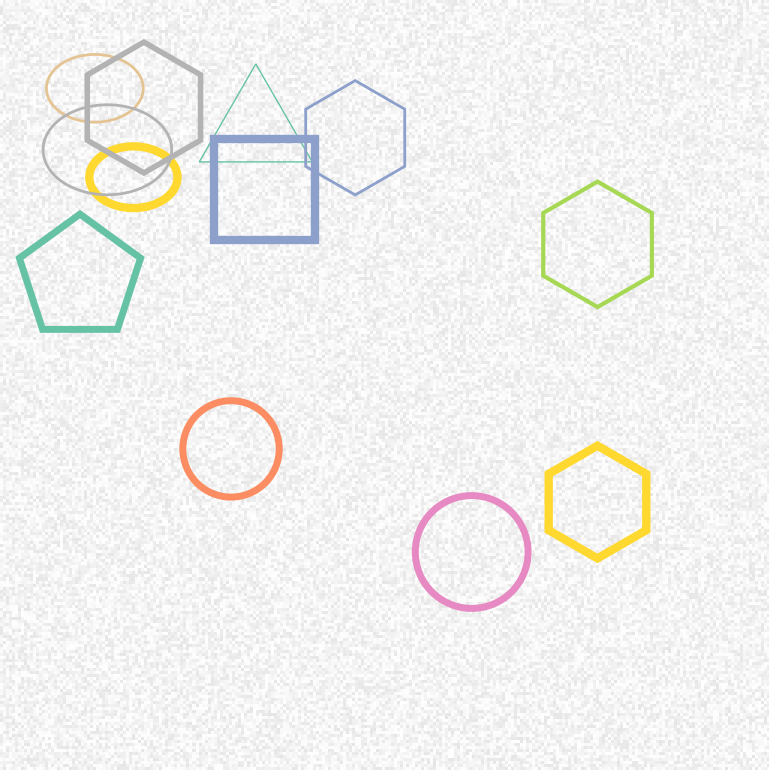[{"shape": "triangle", "thickness": 0.5, "radius": 0.42, "center": [0.332, 0.832]}, {"shape": "pentagon", "thickness": 2.5, "radius": 0.41, "center": [0.104, 0.639]}, {"shape": "circle", "thickness": 2.5, "radius": 0.31, "center": [0.3, 0.417]}, {"shape": "square", "thickness": 3, "radius": 0.33, "center": [0.344, 0.754]}, {"shape": "hexagon", "thickness": 1, "radius": 0.37, "center": [0.461, 0.821]}, {"shape": "circle", "thickness": 2.5, "radius": 0.37, "center": [0.613, 0.283]}, {"shape": "hexagon", "thickness": 1.5, "radius": 0.41, "center": [0.776, 0.683]}, {"shape": "oval", "thickness": 3, "radius": 0.29, "center": [0.173, 0.77]}, {"shape": "hexagon", "thickness": 3, "radius": 0.37, "center": [0.776, 0.348]}, {"shape": "oval", "thickness": 1, "radius": 0.31, "center": [0.123, 0.885]}, {"shape": "oval", "thickness": 1, "radius": 0.42, "center": [0.139, 0.805]}, {"shape": "hexagon", "thickness": 2, "radius": 0.42, "center": [0.187, 0.86]}]